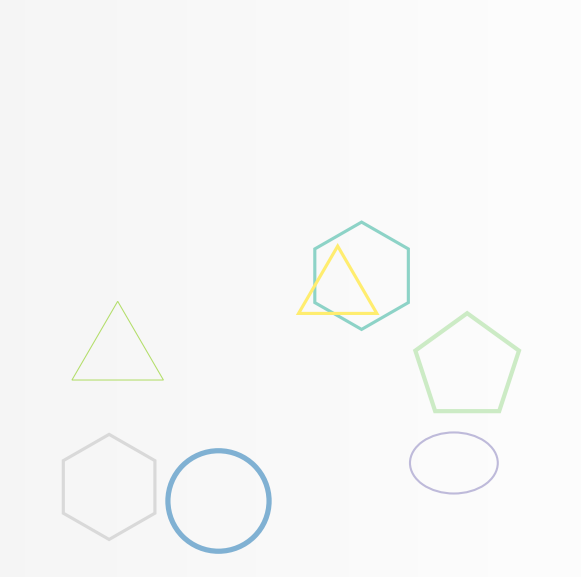[{"shape": "hexagon", "thickness": 1.5, "radius": 0.46, "center": [0.622, 0.522]}, {"shape": "oval", "thickness": 1, "radius": 0.38, "center": [0.781, 0.197]}, {"shape": "circle", "thickness": 2.5, "radius": 0.44, "center": [0.376, 0.132]}, {"shape": "triangle", "thickness": 0.5, "radius": 0.45, "center": [0.202, 0.387]}, {"shape": "hexagon", "thickness": 1.5, "radius": 0.45, "center": [0.188, 0.156]}, {"shape": "pentagon", "thickness": 2, "radius": 0.47, "center": [0.804, 0.363]}, {"shape": "triangle", "thickness": 1.5, "radius": 0.39, "center": [0.581, 0.495]}]